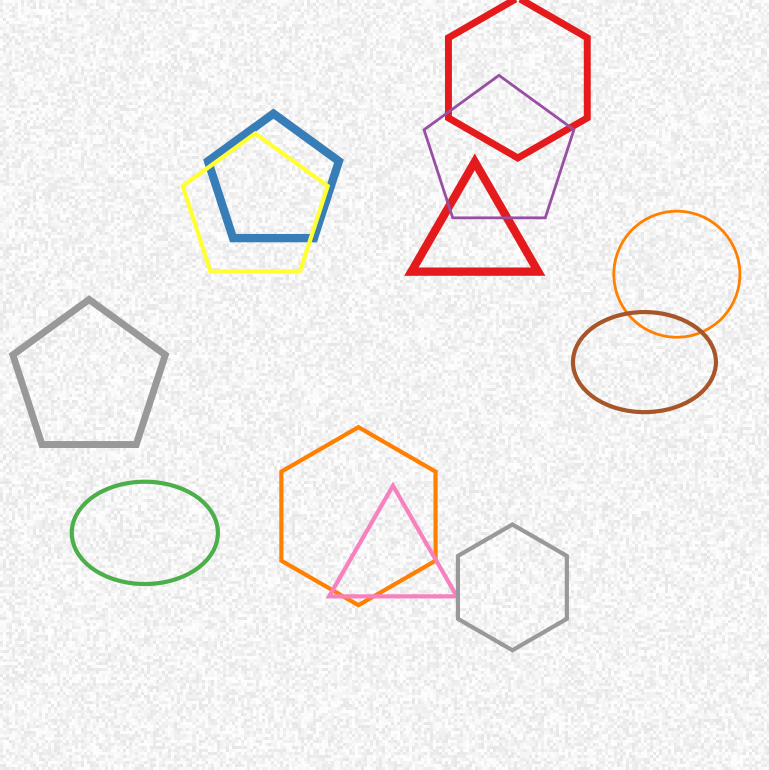[{"shape": "triangle", "thickness": 3, "radius": 0.48, "center": [0.617, 0.695]}, {"shape": "hexagon", "thickness": 2.5, "radius": 0.52, "center": [0.673, 0.899]}, {"shape": "pentagon", "thickness": 3, "radius": 0.45, "center": [0.355, 0.763]}, {"shape": "oval", "thickness": 1.5, "radius": 0.47, "center": [0.188, 0.308]}, {"shape": "pentagon", "thickness": 1, "radius": 0.51, "center": [0.648, 0.8]}, {"shape": "circle", "thickness": 1, "radius": 0.41, "center": [0.879, 0.644]}, {"shape": "hexagon", "thickness": 1.5, "radius": 0.58, "center": [0.466, 0.33]}, {"shape": "pentagon", "thickness": 1.5, "radius": 0.49, "center": [0.331, 0.728]}, {"shape": "oval", "thickness": 1.5, "radius": 0.46, "center": [0.837, 0.53]}, {"shape": "triangle", "thickness": 1.5, "radius": 0.48, "center": [0.51, 0.273]}, {"shape": "pentagon", "thickness": 2.5, "radius": 0.52, "center": [0.116, 0.507]}, {"shape": "hexagon", "thickness": 1.5, "radius": 0.41, "center": [0.665, 0.237]}]